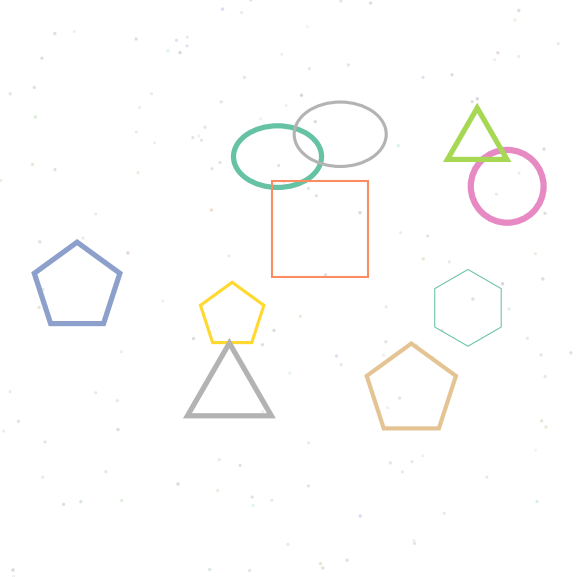[{"shape": "oval", "thickness": 2.5, "radius": 0.38, "center": [0.481, 0.728]}, {"shape": "hexagon", "thickness": 0.5, "radius": 0.33, "center": [0.81, 0.466]}, {"shape": "square", "thickness": 1, "radius": 0.42, "center": [0.554, 0.602]}, {"shape": "pentagon", "thickness": 2.5, "radius": 0.39, "center": [0.133, 0.502]}, {"shape": "circle", "thickness": 3, "radius": 0.32, "center": [0.878, 0.676]}, {"shape": "triangle", "thickness": 2.5, "radius": 0.3, "center": [0.826, 0.753]}, {"shape": "pentagon", "thickness": 1.5, "radius": 0.29, "center": [0.402, 0.453]}, {"shape": "pentagon", "thickness": 2, "radius": 0.41, "center": [0.712, 0.323]}, {"shape": "triangle", "thickness": 2.5, "radius": 0.42, "center": [0.397, 0.321]}, {"shape": "oval", "thickness": 1.5, "radius": 0.4, "center": [0.589, 0.767]}]